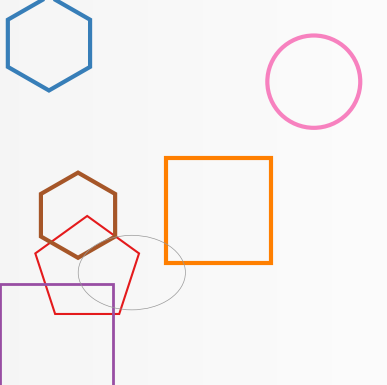[{"shape": "pentagon", "thickness": 1.5, "radius": 0.7, "center": [0.225, 0.298]}, {"shape": "hexagon", "thickness": 3, "radius": 0.61, "center": [0.126, 0.888]}, {"shape": "square", "thickness": 2, "radius": 0.73, "center": [0.146, 0.118]}, {"shape": "square", "thickness": 3, "radius": 0.68, "center": [0.563, 0.454]}, {"shape": "hexagon", "thickness": 3, "radius": 0.55, "center": [0.201, 0.441]}, {"shape": "circle", "thickness": 3, "radius": 0.6, "center": [0.81, 0.788]}, {"shape": "oval", "thickness": 0.5, "radius": 0.69, "center": [0.34, 0.292]}]